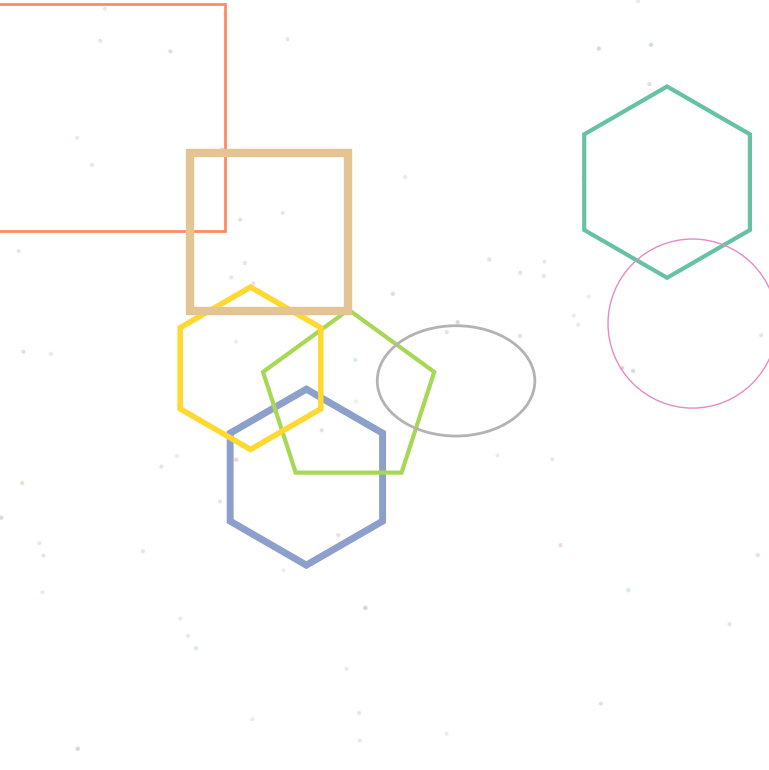[{"shape": "hexagon", "thickness": 1.5, "radius": 0.62, "center": [0.866, 0.763]}, {"shape": "square", "thickness": 1, "radius": 0.74, "center": [0.145, 0.847]}, {"shape": "hexagon", "thickness": 2.5, "radius": 0.57, "center": [0.398, 0.38]}, {"shape": "circle", "thickness": 0.5, "radius": 0.55, "center": [0.899, 0.58]}, {"shape": "pentagon", "thickness": 1.5, "radius": 0.58, "center": [0.453, 0.481]}, {"shape": "hexagon", "thickness": 2, "radius": 0.53, "center": [0.325, 0.522]}, {"shape": "square", "thickness": 3, "radius": 0.51, "center": [0.349, 0.699]}, {"shape": "oval", "thickness": 1, "radius": 0.51, "center": [0.592, 0.505]}]